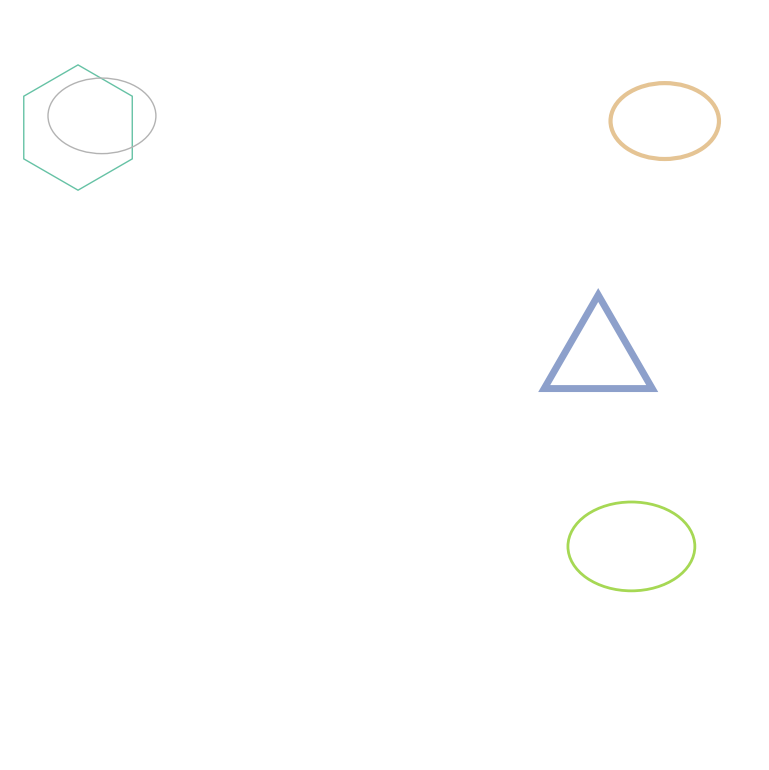[{"shape": "hexagon", "thickness": 0.5, "radius": 0.41, "center": [0.101, 0.834]}, {"shape": "triangle", "thickness": 2.5, "radius": 0.41, "center": [0.777, 0.536]}, {"shape": "oval", "thickness": 1, "radius": 0.41, "center": [0.82, 0.29]}, {"shape": "oval", "thickness": 1.5, "radius": 0.35, "center": [0.863, 0.843]}, {"shape": "oval", "thickness": 0.5, "radius": 0.35, "center": [0.132, 0.85]}]